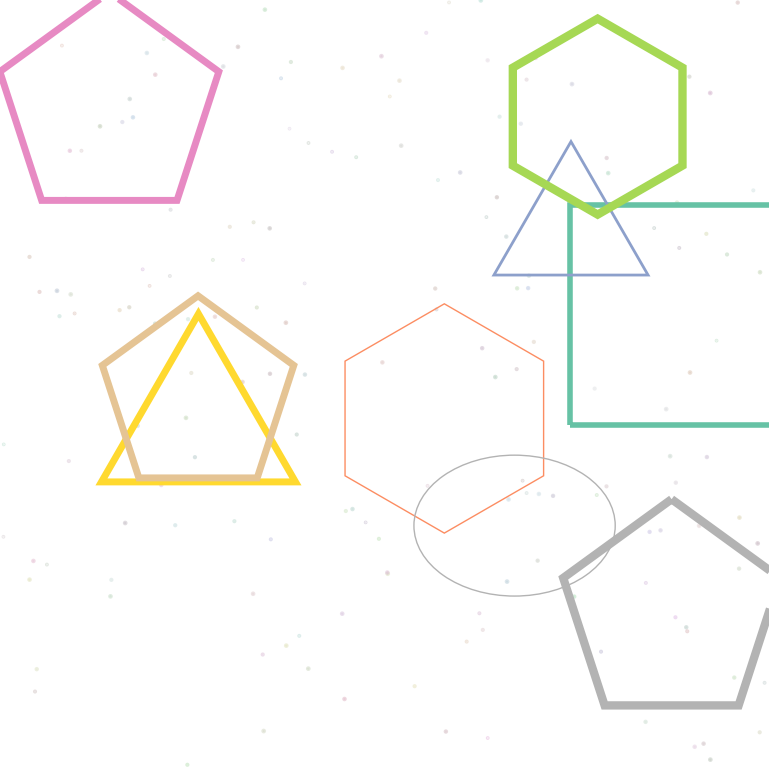[{"shape": "square", "thickness": 2, "radius": 0.71, "center": [0.884, 0.591]}, {"shape": "hexagon", "thickness": 0.5, "radius": 0.74, "center": [0.577, 0.457]}, {"shape": "triangle", "thickness": 1, "radius": 0.58, "center": [0.742, 0.701]}, {"shape": "pentagon", "thickness": 2.5, "radius": 0.75, "center": [0.142, 0.861]}, {"shape": "hexagon", "thickness": 3, "radius": 0.64, "center": [0.776, 0.849]}, {"shape": "triangle", "thickness": 2.5, "radius": 0.73, "center": [0.258, 0.447]}, {"shape": "pentagon", "thickness": 2.5, "radius": 0.65, "center": [0.257, 0.485]}, {"shape": "pentagon", "thickness": 3, "radius": 0.74, "center": [0.872, 0.204]}, {"shape": "oval", "thickness": 0.5, "radius": 0.65, "center": [0.668, 0.317]}]